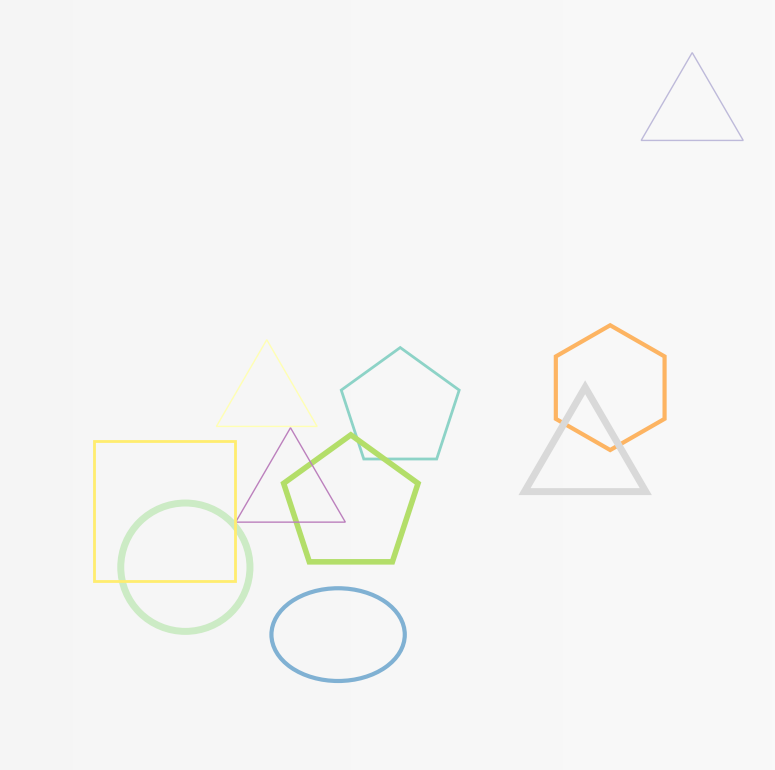[{"shape": "pentagon", "thickness": 1, "radius": 0.4, "center": [0.516, 0.469]}, {"shape": "triangle", "thickness": 0.5, "radius": 0.38, "center": [0.344, 0.484]}, {"shape": "triangle", "thickness": 0.5, "radius": 0.38, "center": [0.893, 0.856]}, {"shape": "oval", "thickness": 1.5, "radius": 0.43, "center": [0.436, 0.176]}, {"shape": "hexagon", "thickness": 1.5, "radius": 0.41, "center": [0.787, 0.497]}, {"shape": "pentagon", "thickness": 2, "radius": 0.46, "center": [0.453, 0.344]}, {"shape": "triangle", "thickness": 2.5, "radius": 0.45, "center": [0.755, 0.407]}, {"shape": "triangle", "thickness": 0.5, "radius": 0.41, "center": [0.375, 0.363]}, {"shape": "circle", "thickness": 2.5, "radius": 0.42, "center": [0.239, 0.263]}, {"shape": "square", "thickness": 1, "radius": 0.45, "center": [0.212, 0.337]}]